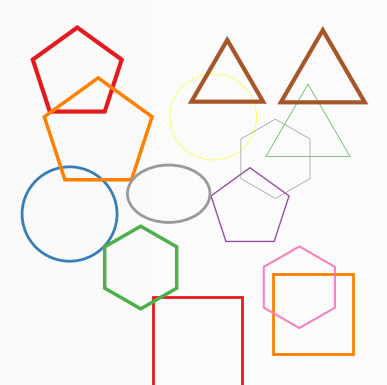[{"shape": "pentagon", "thickness": 3, "radius": 0.6, "center": [0.199, 0.808]}, {"shape": "square", "thickness": 2, "radius": 0.58, "center": [0.51, 0.112]}, {"shape": "circle", "thickness": 2, "radius": 0.61, "center": [0.18, 0.444]}, {"shape": "hexagon", "thickness": 2.5, "radius": 0.54, "center": [0.363, 0.305]}, {"shape": "triangle", "thickness": 0.5, "radius": 0.63, "center": [0.795, 0.656]}, {"shape": "pentagon", "thickness": 1, "radius": 0.53, "center": [0.645, 0.459]}, {"shape": "pentagon", "thickness": 2.5, "radius": 0.73, "center": [0.253, 0.651]}, {"shape": "square", "thickness": 2, "radius": 0.51, "center": [0.807, 0.184]}, {"shape": "circle", "thickness": 0.5, "radius": 0.56, "center": [0.55, 0.696]}, {"shape": "triangle", "thickness": 3, "radius": 0.62, "center": [0.833, 0.797]}, {"shape": "triangle", "thickness": 3, "radius": 0.53, "center": [0.586, 0.789]}, {"shape": "hexagon", "thickness": 1.5, "radius": 0.53, "center": [0.773, 0.254]}, {"shape": "oval", "thickness": 2, "radius": 0.53, "center": [0.435, 0.497]}, {"shape": "hexagon", "thickness": 0.5, "radius": 0.51, "center": [0.711, 0.588]}]